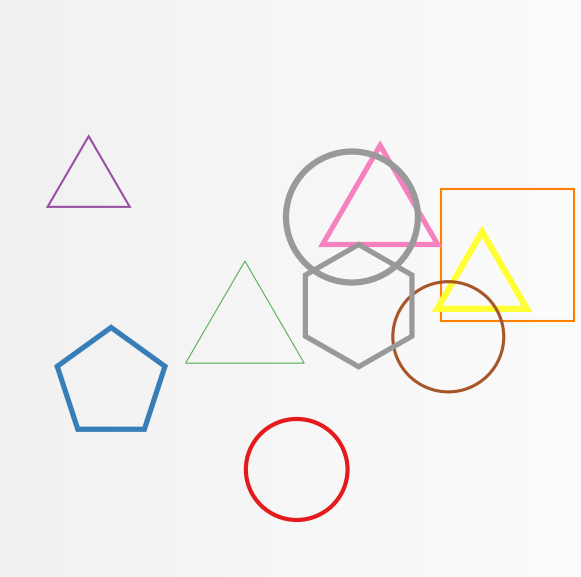[{"shape": "circle", "thickness": 2, "radius": 0.44, "center": [0.51, 0.186]}, {"shape": "pentagon", "thickness": 2.5, "radius": 0.49, "center": [0.191, 0.335]}, {"shape": "triangle", "thickness": 0.5, "radius": 0.59, "center": [0.421, 0.429]}, {"shape": "triangle", "thickness": 1, "radius": 0.41, "center": [0.153, 0.682]}, {"shape": "square", "thickness": 1, "radius": 0.57, "center": [0.873, 0.558]}, {"shape": "triangle", "thickness": 3, "radius": 0.44, "center": [0.829, 0.509]}, {"shape": "circle", "thickness": 1.5, "radius": 0.48, "center": [0.771, 0.416]}, {"shape": "triangle", "thickness": 2.5, "radius": 0.57, "center": [0.654, 0.633]}, {"shape": "circle", "thickness": 3, "radius": 0.57, "center": [0.605, 0.623]}, {"shape": "hexagon", "thickness": 2.5, "radius": 0.53, "center": [0.617, 0.47]}]